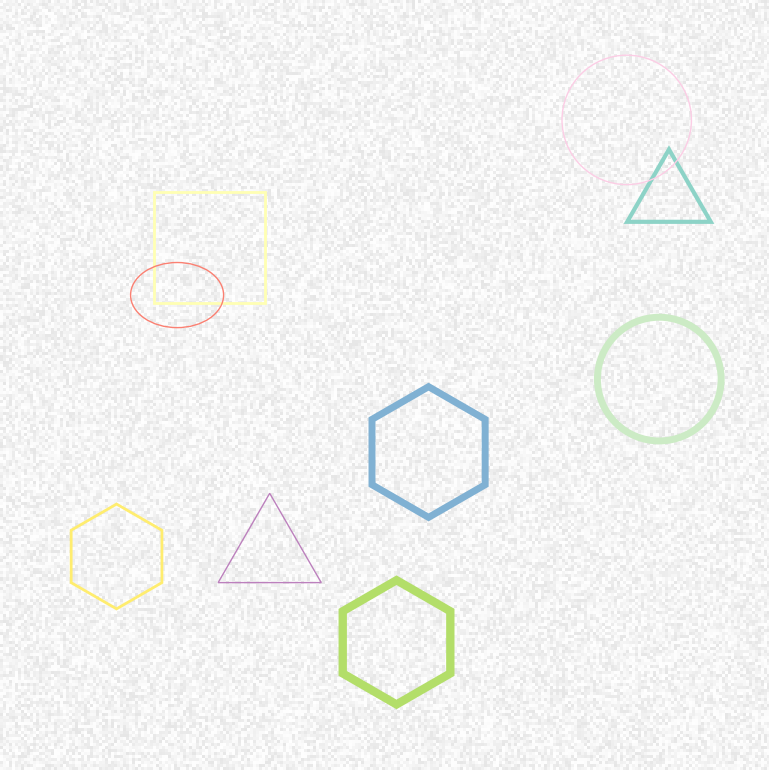[{"shape": "triangle", "thickness": 1.5, "radius": 0.31, "center": [0.869, 0.743]}, {"shape": "square", "thickness": 1, "radius": 0.36, "center": [0.273, 0.679]}, {"shape": "oval", "thickness": 0.5, "radius": 0.3, "center": [0.23, 0.617]}, {"shape": "hexagon", "thickness": 2.5, "radius": 0.42, "center": [0.557, 0.413]}, {"shape": "hexagon", "thickness": 3, "radius": 0.4, "center": [0.515, 0.166]}, {"shape": "circle", "thickness": 0.5, "radius": 0.42, "center": [0.814, 0.844]}, {"shape": "triangle", "thickness": 0.5, "radius": 0.39, "center": [0.35, 0.282]}, {"shape": "circle", "thickness": 2.5, "radius": 0.4, "center": [0.856, 0.508]}, {"shape": "hexagon", "thickness": 1, "radius": 0.34, "center": [0.151, 0.277]}]